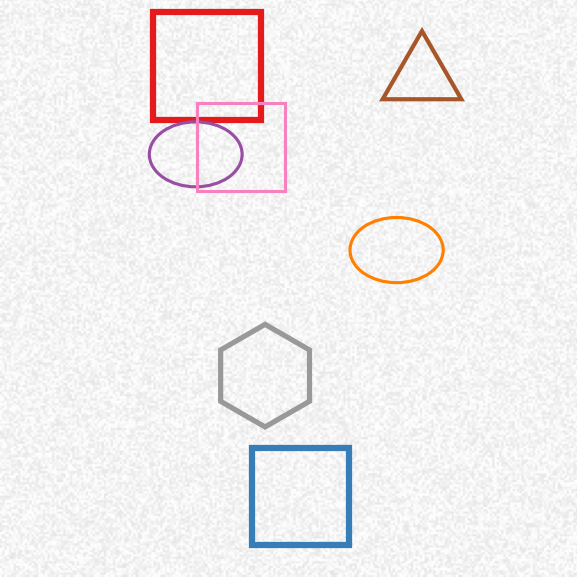[{"shape": "square", "thickness": 3, "radius": 0.47, "center": [0.358, 0.884]}, {"shape": "square", "thickness": 3, "radius": 0.42, "center": [0.521, 0.14]}, {"shape": "oval", "thickness": 1.5, "radius": 0.4, "center": [0.339, 0.732]}, {"shape": "oval", "thickness": 1.5, "radius": 0.4, "center": [0.687, 0.566]}, {"shape": "triangle", "thickness": 2, "radius": 0.39, "center": [0.731, 0.867]}, {"shape": "square", "thickness": 1.5, "radius": 0.38, "center": [0.417, 0.744]}, {"shape": "hexagon", "thickness": 2.5, "radius": 0.44, "center": [0.459, 0.349]}]